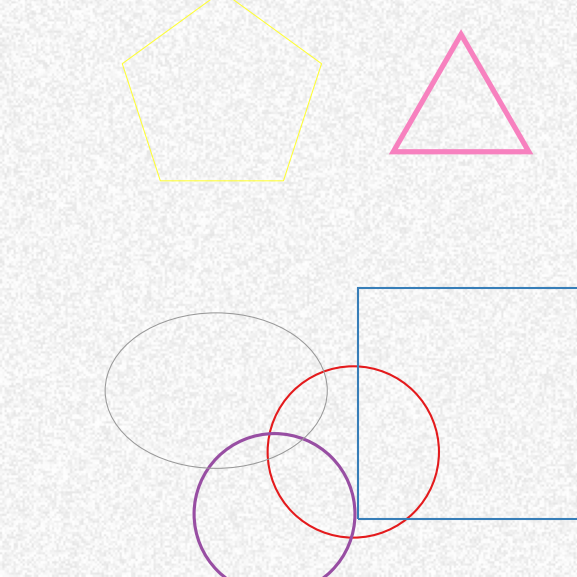[{"shape": "circle", "thickness": 1, "radius": 0.74, "center": [0.612, 0.217]}, {"shape": "square", "thickness": 1, "radius": 1.0, "center": [0.819, 0.3]}, {"shape": "circle", "thickness": 1.5, "radius": 0.7, "center": [0.475, 0.109]}, {"shape": "pentagon", "thickness": 0.5, "radius": 0.91, "center": [0.384, 0.833]}, {"shape": "triangle", "thickness": 2.5, "radius": 0.68, "center": [0.798, 0.804]}, {"shape": "oval", "thickness": 0.5, "radius": 0.96, "center": [0.374, 0.323]}]